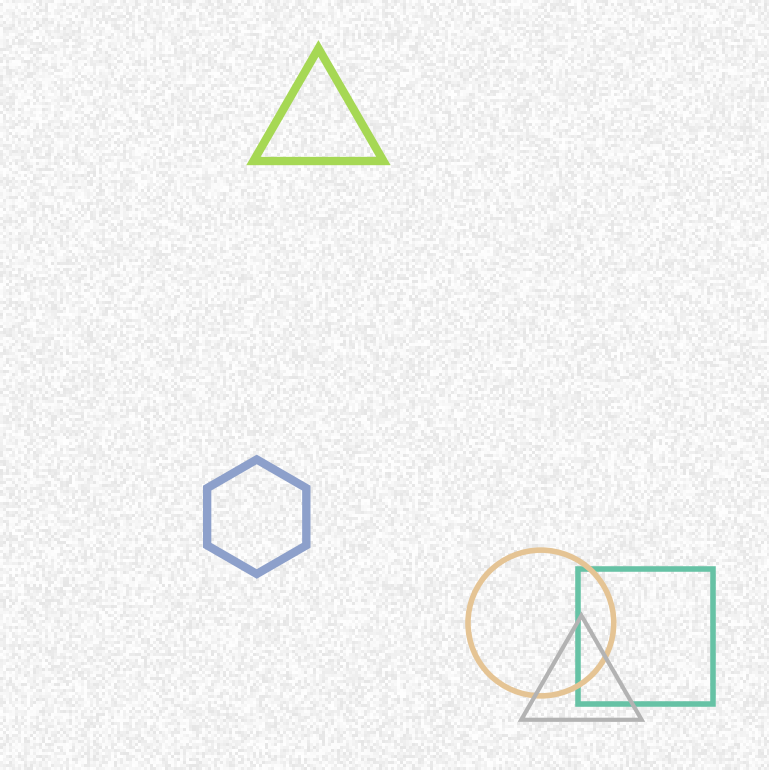[{"shape": "square", "thickness": 2, "radius": 0.44, "center": [0.839, 0.173]}, {"shape": "hexagon", "thickness": 3, "radius": 0.37, "center": [0.333, 0.329]}, {"shape": "triangle", "thickness": 3, "radius": 0.49, "center": [0.414, 0.84]}, {"shape": "circle", "thickness": 2, "radius": 0.47, "center": [0.702, 0.191]}, {"shape": "triangle", "thickness": 1.5, "radius": 0.45, "center": [0.755, 0.11]}]